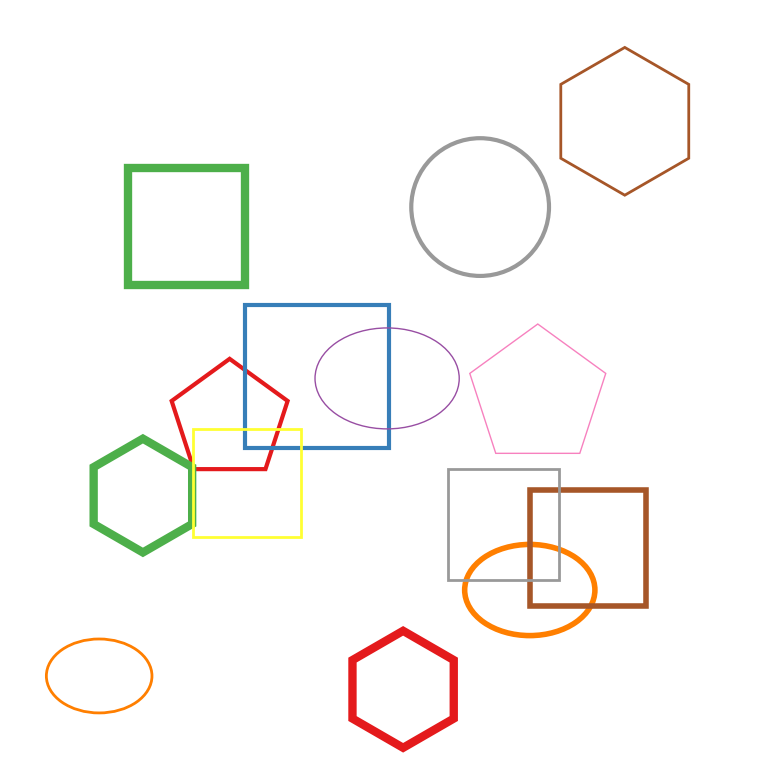[{"shape": "hexagon", "thickness": 3, "radius": 0.38, "center": [0.524, 0.105]}, {"shape": "pentagon", "thickness": 1.5, "radius": 0.4, "center": [0.298, 0.455]}, {"shape": "square", "thickness": 1.5, "radius": 0.46, "center": [0.412, 0.511]}, {"shape": "hexagon", "thickness": 3, "radius": 0.37, "center": [0.186, 0.356]}, {"shape": "square", "thickness": 3, "radius": 0.38, "center": [0.242, 0.706]}, {"shape": "oval", "thickness": 0.5, "radius": 0.47, "center": [0.503, 0.509]}, {"shape": "oval", "thickness": 1, "radius": 0.34, "center": [0.129, 0.122]}, {"shape": "oval", "thickness": 2, "radius": 0.42, "center": [0.688, 0.234]}, {"shape": "square", "thickness": 1, "radius": 0.35, "center": [0.321, 0.372]}, {"shape": "square", "thickness": 2, "radius": 0.38, "center": [0.764, 0.289]}, {"shape": "hexagon", "thickness": 1, "radius": 0.48, "center": [0.811, 0.842]}, {"shape": "pentagon", "thickness": 0.5, "radius": 0.46, "center": [0.698, 0.486]}, {"shape": "circle", "thickness": 1.5, "radius": 0.45, "center": [0.624, 0.731]}, {"shape": "square", "thickness": 1, "radius": 0.36, "center": [0.654, 0.319]}]